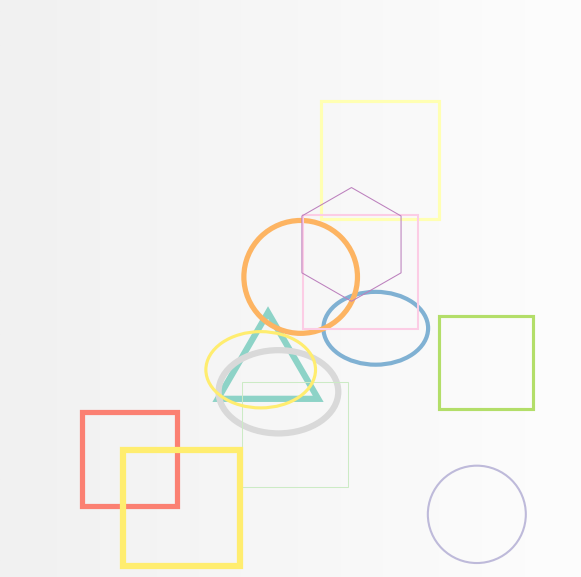[{"shape": "triangle", "thickness": 3, "radius": 0.5, "center": [0.461, 0.358]}, {"shape": "square", "thickness": 1.5, "radius": 0.51, "center": [0.654, 0.722]}, {"shape": "circle", "thickness": 1, "radius": 0.42, "center": [0.82, 0.108]}, {"shape": "square", "thickness": 2.5, "radius": 0.41, "center": [0.223, 0.204]}, {"shape": "oval", "thickness": 2, "radius": 0.45, "center": [0.646, 0.431]}, {"shape": "circle", "thickness": 2.5, "radius": 0.49, "center": [0.517, 0.52]}, {"shape": "square", "thickness": 1.5, "radius": 0.4, "center": [0.836, 0.371]}, {"shape": "square", "thickness": 1, "radius": 0.49, "center": [0.62, 0.528]}, {"shape": "oval", "thickness": 3, "radius": 0.51, "center": [0.479, 0.321]}, {"shape": "hexagon", "thickness": 0.5, "radius": 0.49, "center": [0.605, 0.576]}, {"shape": "square", "thickness": 0.5, "radius": 0.46, "center": [0.507, 0.247]}, {"shape": "oval", "thickness": 1.5, "radius": 0.47, "center": [0.449, 0.359]}, {"shape": "square", "thickness": 3, "radius": 0.5, "center": [0.313, 0.119]}]